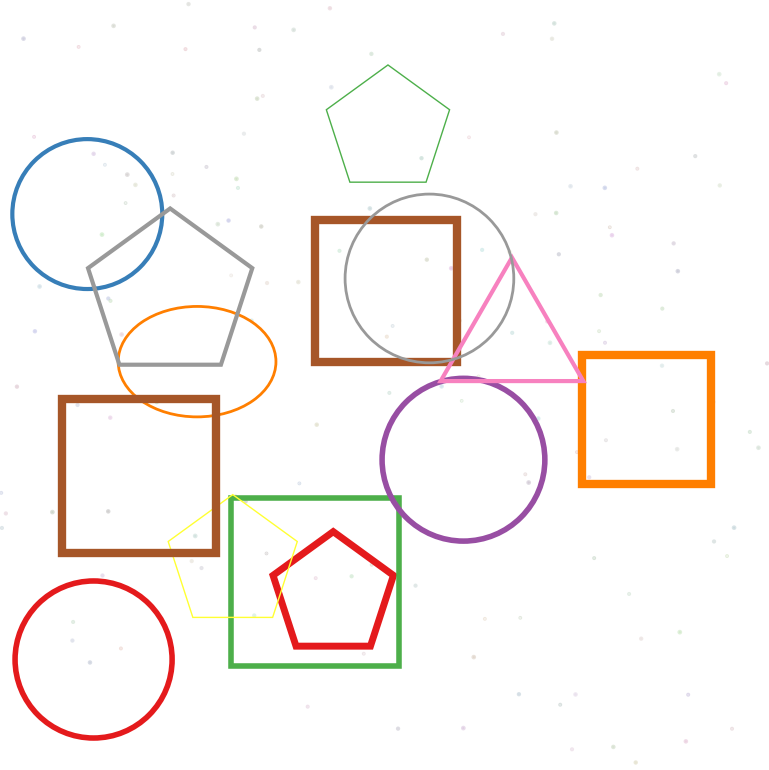[{"shape": "circle", "thickness": 2, "radius": 0.51, "center": [0.122, 0.144]}, {"shape": "pentagon", "thickness": 2.5, "radius": 0.41, "center": [0.433, 0.227]}, {"shape": "circle", "thickness": 1.5, "radius": 0.49, "center": [0.113, 0.722]}, {"shape": "pentagon", "thickness": 0.5, "radius": 0.42, "center": [0.504, 0.831]}, {"shape": "square", "thickness": 2, "radius": 0.55, "center": [0.41, 0.244]}, {"shape": "circle", "thickness": 2, "radius": 0.53, "center": [0.602, 0.403]}, {"shape": "oval", "thickness": 1, "radius": 0.51, "center": [0.256, 0.53]}, {"shape": "square", "thickness": 3, "radius": 0.42, "center": [0.839, 0.455]}, {"shape": "pentagon", "thickness": 0.5, "radius": 0.44, "center": [0.302, 0.269]}, {"shape": "square", "thickness": 3, "radius": 0.5, "center": [0.18, 0.382]}, {"shape": "square", "thickness": 3, "radius": 0.46, "center": [0.501, 0.622]}, {"shape": "triangle", "thickness": 1.5, "radius": 0.53, "center": [0.665, 0.559]}, {"shape": "circle", "thickness": 1, "radius": 0.55, "center": [0.558, 0.638]}, {"shape": "pentagon", "thickness": 1.5, "radius": 0.56, "center": [0.221, 0.617]}]